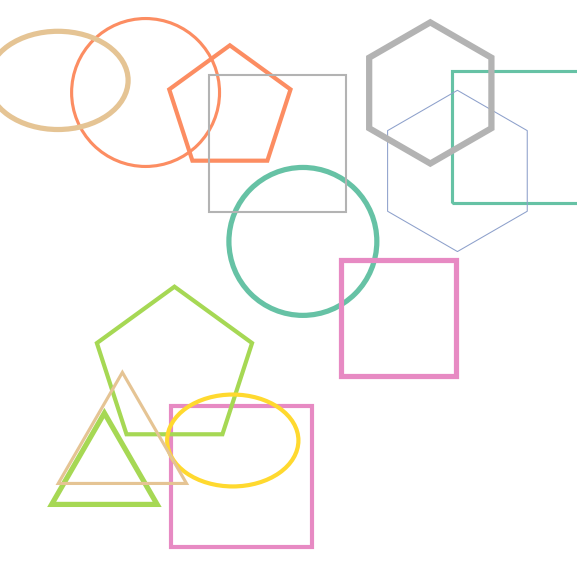[{"shape": "square", "thickness": 1.5, "radius": 0.57, "center": [0.898, 0.762]}, {"shape": "circle", "thickness": 2.5, "radius": 0.64, "center": [0.524, 0.581]}, {"shape": "pentagon", "thickness": 2, "radius": 0.55, "center": [0.398, 0.81]}, {"shape": "circle", "thickness": 1.5, "radius": 0.64, "center": [0.252, 0.839]}, {"shape": "hexagon", "thickness": 0.5, "radius": 0.7, "center": [0.792, 0.703]}, {"shape": "square", "thickness": 2, "radius": 0.61, "center": [0.418, 0.173]}, {"shape": "square", "thickness": 2.5, "radius": 0.5, "center": [0.69, 0.449]}, {"shape": "pentagon", "thickness": 2, "radius": 0.71, "center": [0.302, 0.361]}, {"shape": "triangle", "thickness": 2.5, "radius": 0.53, "center": [0.181, 0.178]}, {"shape": "oval", "thickness": 2, "radius": 0.57, "center": [0.403, 0.236]}, {"shape": "triangle", "thickness": 1.5, "radius": 0.64, "center": [0.212, 0.226]}, {"shape": "oval", "thickness": 2.5, "radius": 0.61, "center": [0.1, 0.86]}, {"shape": "square", "thickness": 1, "radius": 0.59, "center": [0.48, 0.75]}, {"shape": "hexagon", "thickness": 3, "radius": 0.61, "center": [0.745, 0.838]}]